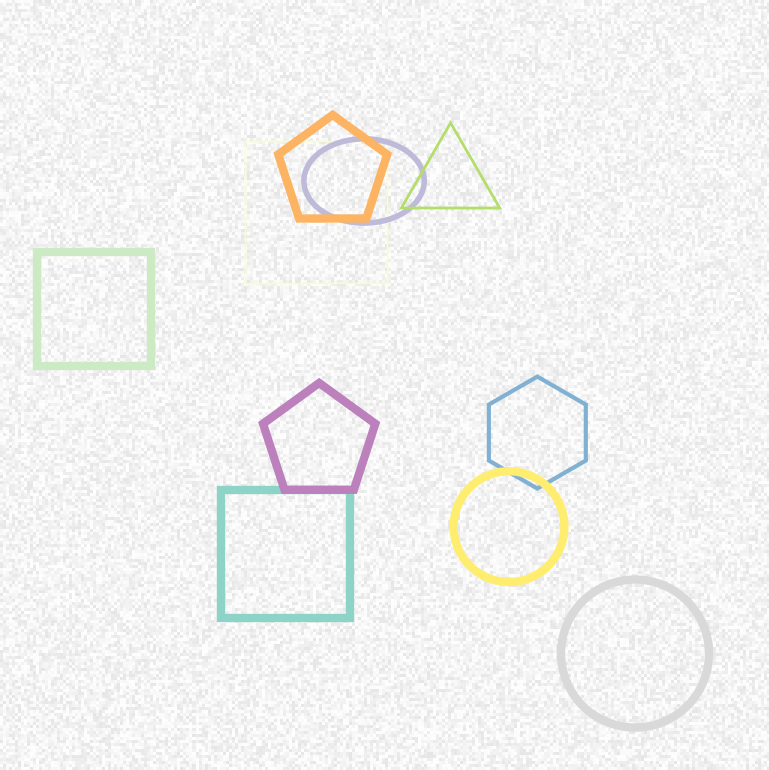[{"shape": "square", "thickness": 3, "radius": 0.42, "center": [0.371, 0.28]}, {"shape": "square", "thickness": 0.5, "radius": 0.46, "center": [0.41, 0.725]}, {"shape": "oval", "thickness": 2, "radius": 0.39, "center": [0.473, 0.765]}, {"shape": "hexagon", "thickness": 1.5, "radius": 0.36, "center": [0.698, 0.438]}, {"shape": "pentagon", "thickness": 3, "radius": 0.37, "center": [0.432, 0.776]}, {"shape": "triangle", "thickness": 1, "radius": 0.37, "center": [0.585, 0.767]}, {"shape": "circle", "thickness": 3, "radius": 0.48, "center": [0.825, 0.151]}, {"shape": "pentagon", "thickness": 3, "radius": 0.38, "center": [0.415, 0.426]}, {"shape": "square", "thickness": 3, "radius": 0.37, "center": [0.122, 0.599]}, {"shape": "circle", "thickness": 3, "radius": 0.36, "center": [0.661, 0.316]}]